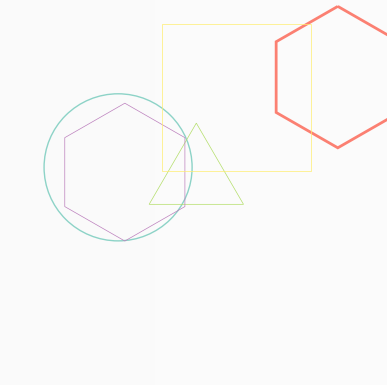[{"shape": "circle", "thickness": 1, "radius": 0.96, "center": [0.305, 0.565]}, {"shape": "hexagon", "thickness": 2, "radius": 0.92, "center": [0.872, 0.8]}, {"shape": "triangle", "thickness": 0.5, "radius": 0.7, "center": [0.507, 0.54]}, {"shape": "hexagon", "thickness": 0.5, "radius": 0.89, "center": [0.322, 0.553]}, {"shape": "square", "thickness": 0.5, "radius": 0.96, "center": [0.611, 0.746]}]